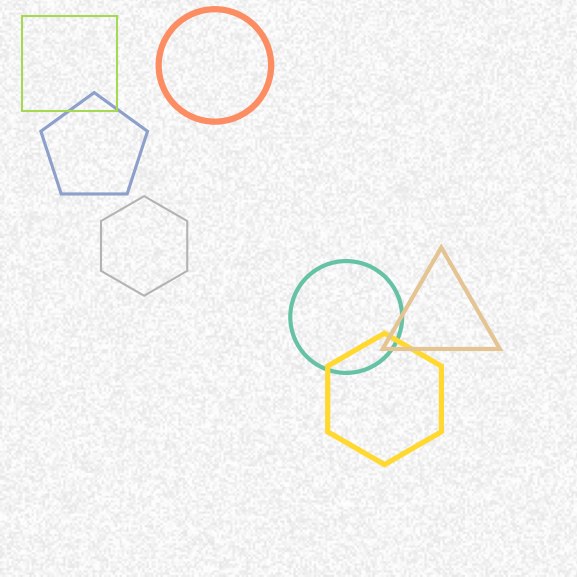[{"shape": "circle", "thickness": 2, "radius": 0.48, "center": [0.599, 0.45]}, {"shape": "circle", "thickness": 3, "radius": 0.49, "center": [0.372, 0.886]}, {"shape": "pentagon", "thickness": 1.5, "radius": 0.49, "center": [0.163, 0.742]}, {"shape": "square", "thickness": 1, "radius": 0.41, "center": [0.12, 0.888]}, {"shape": "hexagon", "thickness": 2.5, "radius": 0.57, "center": [0.666, 0.308]}, {"shape": "triangle", "thickness": 2, "radius": 0.59, "center": [0.764, 0.453]}, {"shape": "hexagon", "thickness": 1, "radius": 0.43, "center": [0.25, 0.573]}]